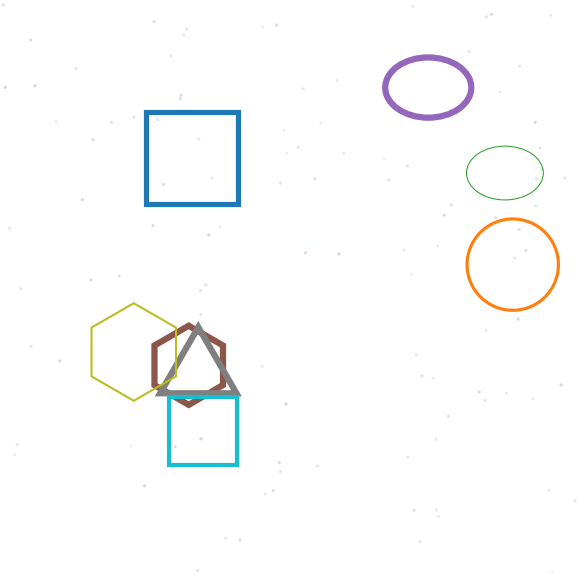[{"shape": "square", "thickness": 2.5, "radius": 0.4, "center": [0.333, 0.725]}, {"shape": "circle", "thickness": 1.5, "radius": 0.4, "center": [0.888, 0.541]}, {"shape": "oval", "thickness": 0.5, "radius": 0.33, "center": [0.874, 0.7]}, {"shape": "oval", "thickness": 3, "radius": 0.37, "center": [0.742, 0.848]}, {"shape": "hexagon", "thickness": 3, "radius": 0.34, "center": [0.327, 0.367]}, {"shape": "triangle", "thickness": 3, "radius": 0.38, "center": [0.343, 0.356]}, {"shape": "hexagon", "thickness": 1, "radius": 0.42, "center": [0.232, 0.39]}, {"shape": "square", "thickness": 2, "radius": 0.29, "center": [0.351, 0.253]}]